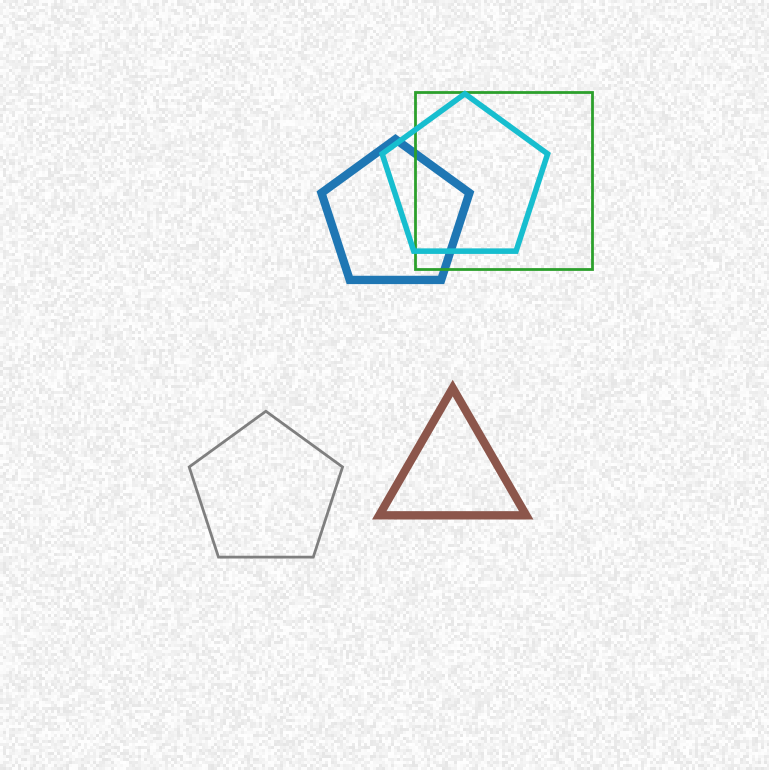[{"shape": "pentagon", "thickness": 3, "radius": 0.51, "center": [0.514, 0.718]}, {"shape": "square", "thickness": 1, "radius": 0.58, "center": [0.654, 0.766]}, {"shape": "triangle", "thickness": 3, "radius": 0.55, "center": [0.588, 0.386]}, {"shape": "pentagon", "thickness": 1, "radius": 0.52, "center": [0.345, 0.361]}, {"shape": "pentagon", "thickness": 2, "radius": 0.56, "center": [0.604, 0.765]}]